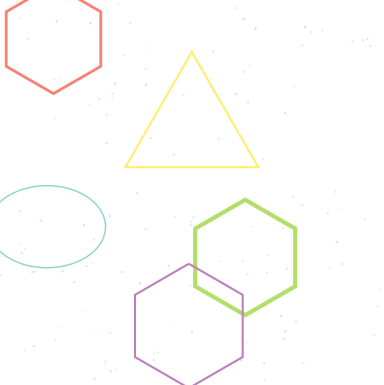[{"shape": "oval", "thickness": 1, "radius": 0.76, "center": [0.122, 0.411]}, {"shape": "hexagon", "thickness": 2, "radius": 0.71, "center": [0.139, 0.899]}, {"shape": "hexagon", "thickness": 3, "radius": 0.75, "center": [0.637, 0.331]}, {"shape": "hexagon", "thickness": 1.5, "radius": 0.81, "center": [0.49, 0.153]}, {"shape": "triangle", "thickness": 1.5, "radius": 1.0, "center": [0.498, 0.665]}]